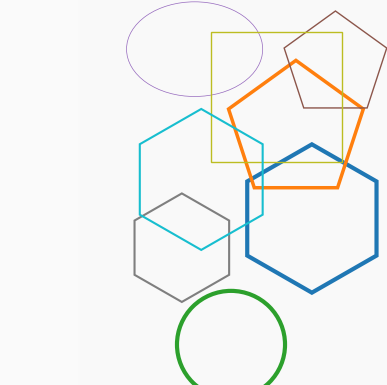[{"shape": "hexagon", "thickness": 3, "radius": 0.96, "center": [0.805, 0.432]}, {"shape": "pentagon", "thickness": 2.5, "radius": 0.91, "center": [0.764, 0.66]}, {"shape": "circle", "thickness": 3, "radius": 0.7, "center": [0.596, 0.105]}, {"shape": "oval", "thickness": 0.5, "radius": 0.88, "center": [0.502, 0.872]}, {"shape": "pentagon", "thickness": 1, "radius": 0.7, "center": [0.866, 0.832]}, {"shape": "hexagon", "thickness": 1.5, "radius": 0.7, "center": [0.469, 0.357]}, {"shape": "square", "thickness": 1, "radius": 0.85, "center": [0.713, 0.748]}, {"shape": "hexagon", "thickness": 1.5, "radius": 0.92, "center": [0.519, 0.534]}]